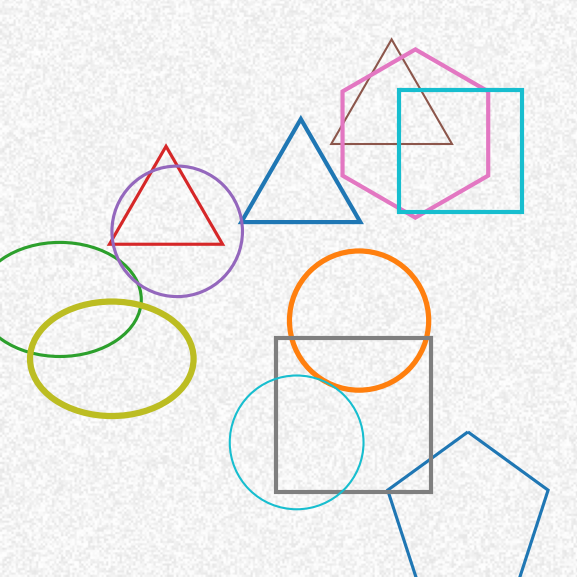[{"shape": "triangle", "thickness": 2, "radius": 0.59, "center": [0.521, 0.674]}, {"shape": "pentagon", "thickness": 1.5, "radius": 0.73, "center": [0.81, 0.105]}, {"shape": "circle", "thickness": 2.5, "radius": 0.6, "center": [0.622, 0.444]}, {"shape": "oval", "thickness": 1.5, "radius": 0.71, "center": [0.104, 0.481]}, {"shape": "triangle", "thickness": 1.5, "radius": 0.57, "center": [0.287, 0.633]}, {"shape": "circle", "thickness": 1.5, "radius": 0.57, "center": [0.307, 0.599]}, {"shape": "triangle", "thickness": 1, "radius": 0.6, "center": [0.678, 0.81]}, {"shape": "hexagon", "thickness": 2, "radius": 0.73, "center": [0.719, 0.768]}, {"shape": "square", "thickness": 2, "radius": 0.67, "center": [0.612, 0.28]}, {"shape": "oval", "thickness": 3, "radius": 0.71, "center": [0.194, 0.378]}, {"shape": "square", "thickness": 2, "radius": 0.53, "center": [0.797, 0.738]}, {"shape": "circle", "thickness": 1, "radius": 0.58, "center": [0.514, 0.233]}]